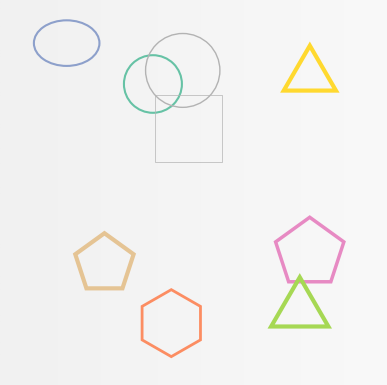[{"shape": "circle", "thickness": 1.5, "radius": 0.37, "center": [0.395, 0.782]}, {"shape": "hexagon", "thickness": 2, "radius": 0.43, "center": [0.442, 0.161]}, {"shape": "oval", "thickness": 1.5, "radius": 0.42, "center": [0.172, 0.888]}, {"shape": "pentagon", "thickness": 2.5, "radius": 0.46, "center": [0.799, 0.343]}, {"shape": "triangle", "thickness": 3, "radius": 0.43, "center": [0.774, 0.195]}, {"shape": "triangle", "thickness": 3, "radius": 0.39, "center": [0.8, 0.804]}, {"shape": "pentagon", "thickness": 3, "radius": 0.4, "center": [0.27, 0.315]}, {"shape": "square", "thickness": 0.5, "radius": 0.44, "center": [0.487, 0.666]}, {"shape": "circle", "thickness": 1, "radius": 0.48, "center": [0.472, 0.817]}]